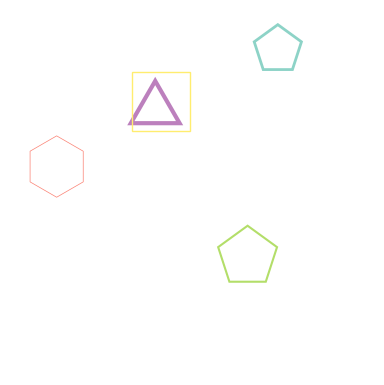[{"shape": "pentagon", "thickness": 2, "radius": 0.32, "center": [0.722, 0.871]}, {"shape": "hexagon", "thickness": 0.5, "radius": 0.4, "center": [0.147, 0.567]}, {"shape": "pentagon", "thickness": 1.5, "radius": 0.4, "center": [0.643, 0.333]}, {"shape": "triangle", "thickness": 3, "radius": 0.37, "center": [0.403, 0.717]}, {"shape": "square", "thickness": 1, "radius": 0.38, "center": [0.418, 0.737]}]